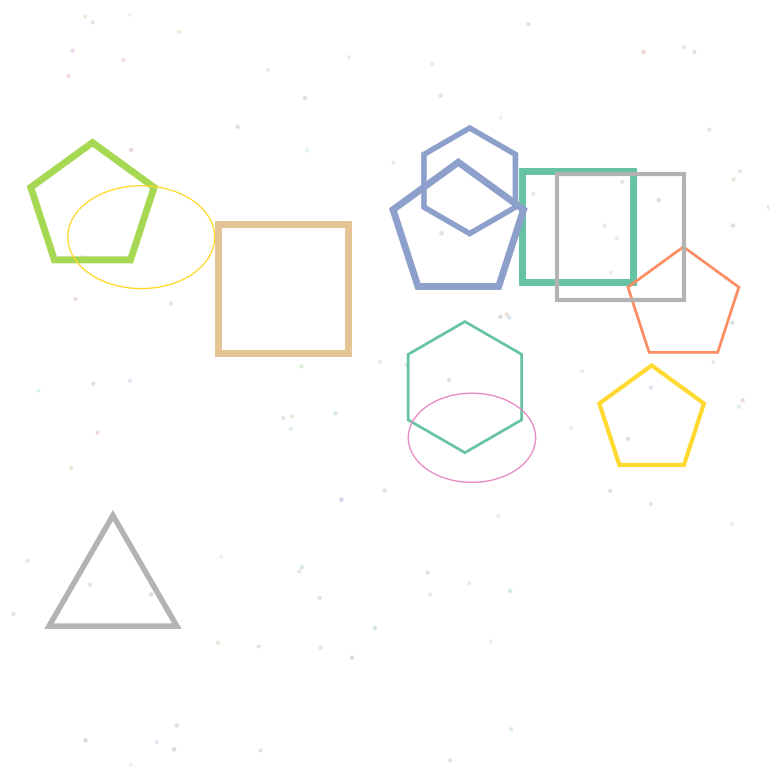[{"shape": "hexagon", "thickness": 1, "radius": 0.43, "center": [0.604, 0.497]}, {"shape": "square", "thickness": 2.5, "radius": 0.36, "center": [0.75, 0.706]}, {"shape": "pentagon", "thickness": 1, "radius": 0.38, "center": [0.888, 0.604]}, {"shape": "hexagon", "thickness": 2, "radius": 0.34, "center": [0.61, 0.765]}, {"shape": "pentagon", "thickness": 2.5, "radius": 0.45, "center": [0.595, 0.7]}, {"shape": "oval", "thickness": 0.5, "radius": 0.41, "center": [0.613, 0.431]}, {"shape": "pentagon", "thickness": 2.5, "radius": 0.42, "center": [0.12, 0.731]}, {"shape": "pentagon", "thickness": 1.5, "radius": 0.36, "center": [0.846, 0.454]}, {"shape": "oval", "thickness": 0.5, "radius": 0.48, "center": [0.183, 0.692]}, {"shape": "square", "thickness": 2.5, "radius": 0.42, "center": [0.368, 0.626]}, {"shape": "triangle", "thickness": 2, "radius": 0.48, "center": [0.147, 0.235]}, {"shape": "square", "thickness": 1.5, "radius": 0.41, "center": [0.806, 0.692]}]